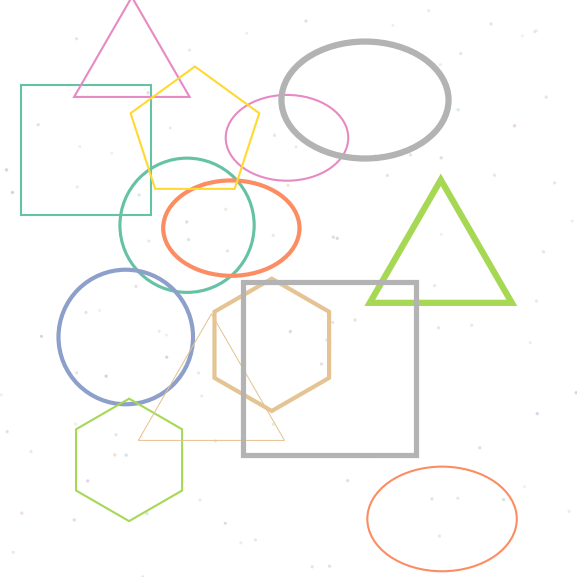[{"shape": "square", "thickness": 1, "radius": 0.56, "center": [0.149, 0.74]}, {"shape": "circle", "thickness": 1.5, "radius": 0.58, "center": [0.324, 0.609]}, {"shape": "oval", "thickness": 2, "radius": 0.59, "center": [0.401, 0.604]}, {"shape": "oval", "thickness": 1, "radius": 0.65, "center": [0.765, 0.101]}, {"shape": "circle", "thickness": 2, "radius": 0.58, "center": [0.218, 0.416]}, {"shape": "triangle", "thickness": 1, "radius": 0.58, "center": [0.228, 0.889]}, {"shape": "oval", "thickness": 1, "radius": 0.53, "center": [0.497, 0.76]}, {"shape": "triangle", "thickness": 3, "radius": 0.71, "center": [0.763, 0.546]}, {"shape": "hexagon", "thickness": 1, "radius": 0.53, "center": [0.224, 0.203]}, {"shape": "pentagon", "thickness": 1, "radius": 0.59, "center": [0.338, 0.767]}, {"shape": "triangle", "thickness": 0.5, "radius": 0.73, "center": [0.366, 0.31]}, {"shape": "hexagon", "thickness": 2, "radius": 0.57, "center": [0.471, 0.402]}, {"shape": "square", "thickness": 2.5, "radius": 0.75, "center": [0.57, 0.361]}, {"shape": "oval", "thickness": 3, "radius": 0.72, "center": [0.632, 0.826]}]